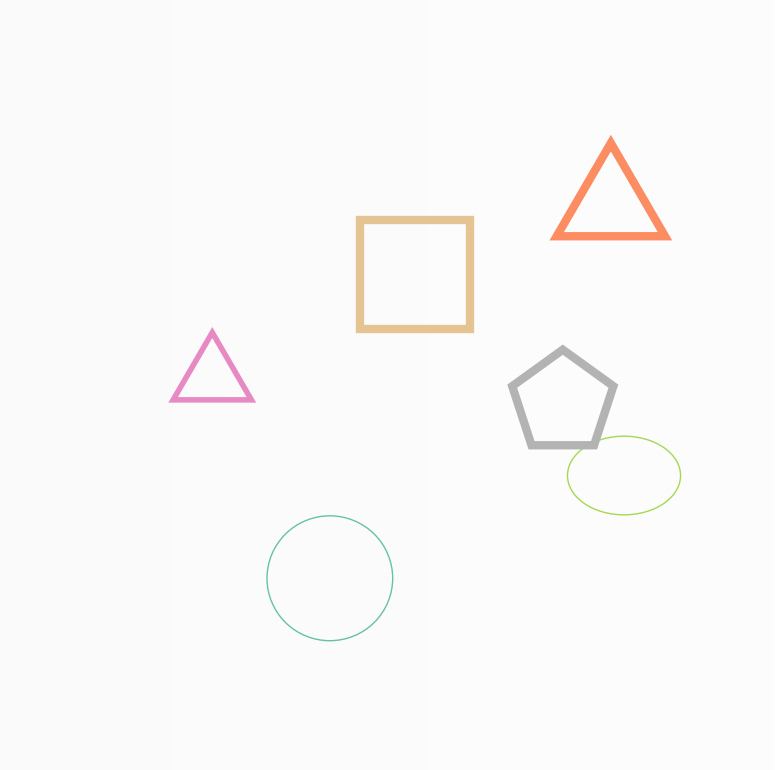[{"shape": "circle", "thickness": 0.5, "radius": 0.41, "center": [0.426, 0.249]}, {"shape": "triangle", "thickness": 3, "radius": 0.4, "center": [0.788, 0.734]}, {"shape": "triangle", "thickness": 2, "radius": 0.29, "center": [0.274, 0.51]}, {"shape": "oval", "thickness": 0.5, "radius": 0.36, "center": [0.805, 0.382]}, {"shape": "square", "thickness": 3, "radius": 0.35, "center": [0.536, 0.644]}, {"shape": "pentagon", "thickness": 3, "radius": 0.34, "center": [0.726, 0.477]}]